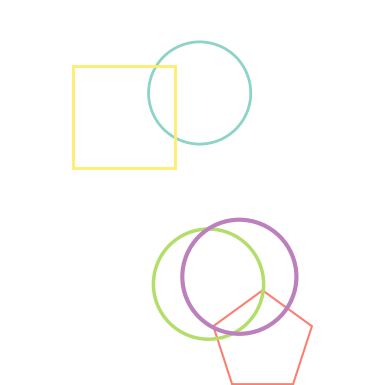[{"shape": "circle", "thickness": 2, "radius": 0.66, "center": [0.519, 0.758]}, {"shape": "pentagon", "thickness": 1.5, "radius": 0.67, "center": [0.682, 0.111]}, {"shape": "circle", "thickness": 2.5, "radius": 0.72, "center": [0.542, 0.262]}, {"shape": "circle", "thickness": 3, "radius": 0.74, "center": [0.622, 0.281]}, {"shape": "square", "thickness": 2, "radius": 0.66, "center": [0.322, 0.696]}]